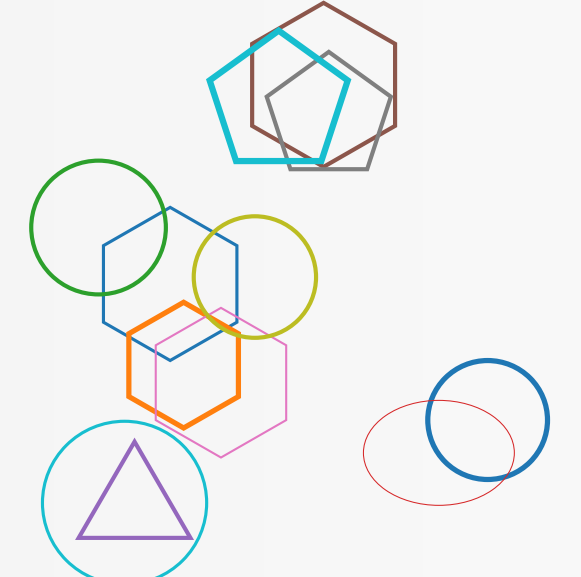[{"shape": "circle", "thickness": 2.5, "radius": 0.51, "center": [0.839, 0.272]}, {"shape": "hexagon", "thickness": 1.5, "radius": 0.66, "center": [0.293, 0.507]}, {"shape": "hexagon", "thickness": 2.5, "radius": 0.54, "center": [0.316, 0.367]}, {"shape": "circle", "thickness": 2, "radius": 0.58, "center": [0.17, 0.605]}, {"shape": "oval", "thickness": 0.5, "radius": 0.65, "center": [0.755, 0.215]}, {"shape": "triangle", "thickness": 2, "radius": 0.56, "center": [0.231, 0.123]}, {"shape": "hexagon", "thickness": 2, "radius": 0.71, "center": [0.557, 0.852]}, {"shape": "hexagon", "thickness": 1, "radius": 0.65, "center": [0.38, 0.336]}, {"shape": "pentagon", "thickness": 2, "radius": 0.56, "center": [0.566, 0.797]}, {"shape": "circle", "thickness": 2, "radius": 0.53, "center": [0.439, 0.519]}, {"shape": "circle", "thickness": 1.5, "radius": 0.71, "center": [0.214, 0.128]}, {"shape": "pentagon", "thickness": 3, "radius": 0.62, "center": [0.479, 0.821]}]